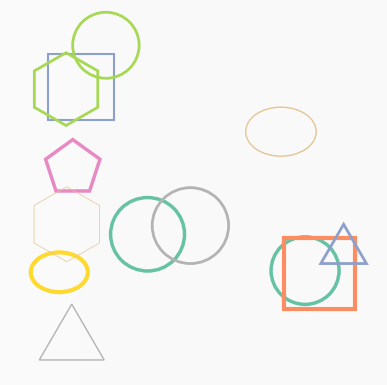[{"shape": "circle", "thickness": 2.5, "radius": 0.48, "center": [0.381, 0.391]}, {"shape": "circle", "thickness": 2.5, "radius": 0.44, "center": [0.787, 0.297]}, {"shape": "square", "thickness": 3, "radius": 0.46, "center": [0.825, 0.29]}, {"shape": "triangle", "thickness": 2, "radius": 0.34, "center": [0.887, 0.349]}, {"shape": "square", "thickness": 1.5, "radius": 0.43, "center": [0.21, 0.775]}, {"shape": "pentagon", "thickness": 2.5, "radius": 0.37, "center": [0.188, 0.564]}, {"shape": "circle", "thickness": 2, "radius": 0.43, "center": [0.273, 0.882]}, {"shape": "hexagon", "thickness": 2, "radius": 0.47, "center": [0.17, 0.769]}, {"shape": "oval", "thickness": 3, "radius": 0.37, "center": [0.153, 0.293]}, {"shape": "hexagon", "thickness": 0.5, "radius": 0.49, "center": [0.172, 0.418]}, {"shape": "oval", "thickness": 1, "radius": 0.45, "center": [0.725, 0.658]}, {"shape": "triangle", "thickness": 1, "radius": 0.48, "center": [0.185, 0.113]}, {"shape": "circle", "thickness": 2, "radius": 0.49, "center": [0.491, 0.414]}]